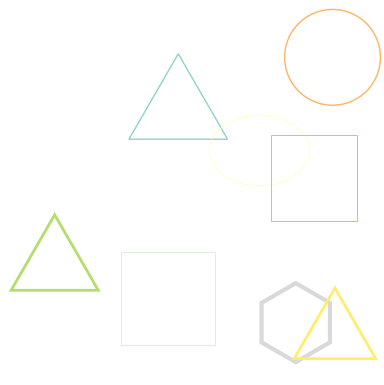[{"shape": "triangle", "thickness": 1, "radius": 0.74, "center": [0.463, 0.712]}, {"shape": "oval", "thickness": 0.5, "radius": 0.65, "center": [0.673, 0.609]}, {"shape": "square", "thickness": 0.5, "radius": 0.56, "center": [0.815, 0.537]}, {"shape": "circle", "thickness": 1, "radius": 0.62, "center": [0.864, 0.851]}, {"shape": "triangle", "thickness": 2, "radius": 0.65, "center": [0.142, 0.311]}, {"shape": "hexagon", "thickness": 3, "radius": 0.51, "center": [0.768, 0.162]}, {"shape": "square", "thickness": 0.5, "radius": 0.61, "center": [0.436, 0.225]}, {"shape": "triangle", "thickness": 2, "radius": 0.61, "center": [0.87, 0.13]}]